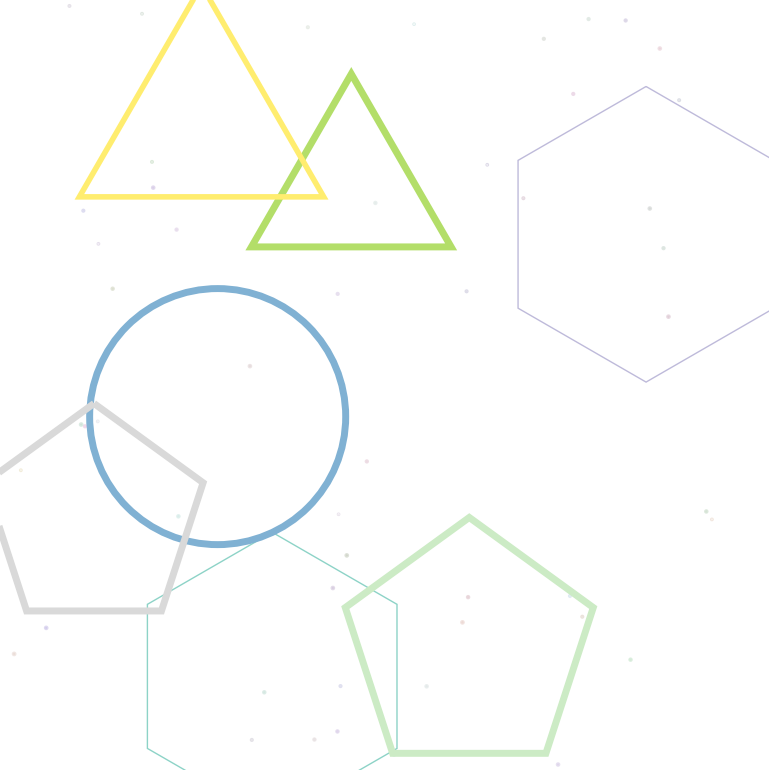[{"shape": "hexagon", "thickness": 0.5, "radius": 0.94, "center": [0.354, 0.122]}, {"shape": "hexagon", "thickness": 0.5, "radius": 0.96, "center": [0.839, 0.696]}, {"shape": "circle", "thickness": 2.5, "radius": 0.83, "center": [0.283, 0.459]}, {"shape": "triangle", "thickness": 2.5, "radius": 0.75, "center": [0.456, 0.754]}, {"shape": "pentagon", "thickness": 2.5, "radius": 0.74, "center": [0.122, 0.327]}, {"shape": "pentagon", "thickness": 2.5, "radius": 0.85, "center": [0.609, 0.159]}, {"shape": "triangle", "thickness": 2, "radius": 0.92, "center": [0.262, 0.836]}]